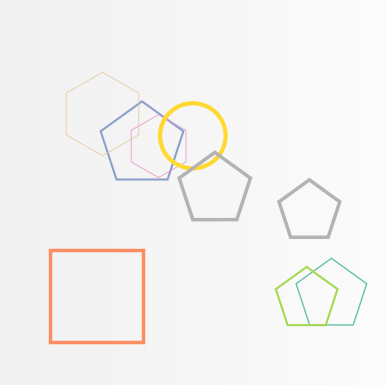[{"shape": "pentagon", "thickness": 1, "radius": 0.48, "center": [0.855, 0.233]}, {"shape": "square", "thickness": 2.5, "radius": 0.6, "center": [0.249, 0.231]}, {"shape": "pentagon", "thickness": 1.5, "radius": 0.56, "center": [0.367, 0.624]}, {"shape": "hexagon", "thickness": 0.5, "radius": 0.41, "center": [0.409, 0.621]}, {"shape": "pentagon", "thickness": 1.5, "radius": 0.42, "center": [0.791, 0.223]}, {"shape": "circle", "thickness": 3, "radius": 0.42, "center": [0.498, 0.647]}, {"shape": "hexagon", "thickness": 0.5, "radius": 0.54, "center": [0.265, 0.704]}, {"shape": "pentagon", "thickness": 2.5, "radius": 0.41, "center": [0.798, 0.45]}, {"shape": "pentagon", "thickness": 2.5, "radius": 0.48, "center": [0.554, 0.508]}]